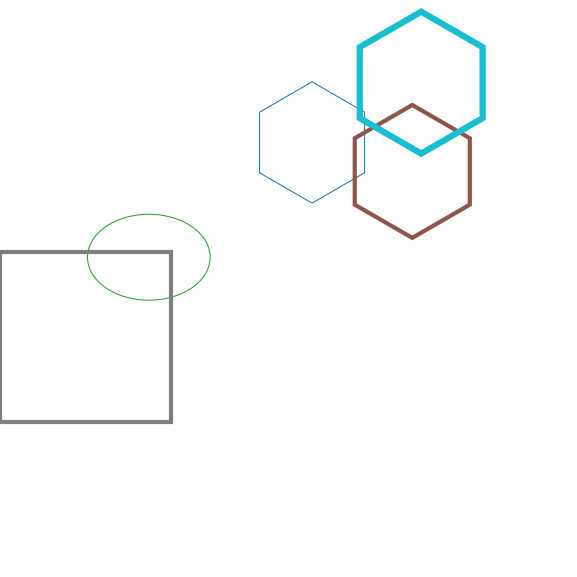[{"shape": "hexagon", "thickness": 0.5, "radius": 0.53, "center": [0.54, 0.752]}, {"shape": "oval", "thickness": 0.5, "radius": 0.53, "center": [0.258, 0.554]}, {"shape": "hexagon", "thickness": 2, "radius": 0.58, "center": [0.714, 0.702]}, {"shape": "square", "thickness": 2, "radius": 0.74, "center": [0.148, 0.415]}, {"shape": "hexagon", "thickness": 3, "radius": 0.61, "center": [0.729, 0.856]}]